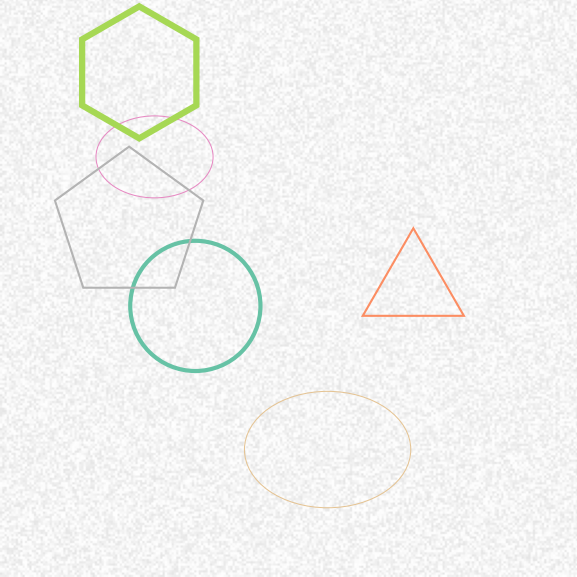[{"shape": "circle", "thickness": 2, "radius": 0.56, "center": [0.338, 0.469]}, {"shape": "triangle", "thickness": 1, "radius": 0.51, "center": [0.716, 0.503]}, {"shape": "oval", "thickness": 0.5, "radius": 0.51, "center": [0.268, 0.727]}, {"shape": "hexagon", "thickness": 3, "radius": 0.57, "center": [0.241, 0.874]}, {"shape": "oval", "thickness": 0.5, "radius": 0.72, "center": [0.567, 0.221]}, {"shape": "pentagon", "thickness": 1, "radius": 0.68, "center": [0.224, 0.61]}]